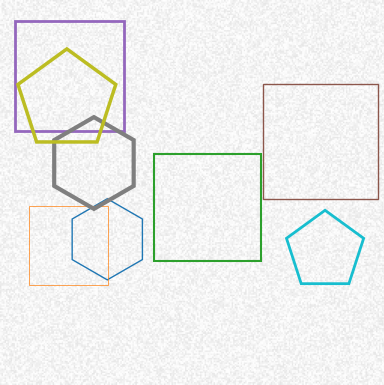[{"shape": "hexagon", "thickness": 1, "radius": 0.53, "center": [0.279, 0.378]}, {"shape": "square", "thickness": 0.5, "radius": 0.51, "center": [0.177, 0.361]}, {"shape": "square", "thickness": 1.5, "radius": 0.69, "center": [0.539, 0.46]}, {"shape": "square", "thickness": 2, "radius": 0.71, "center": [0.18, 0.802]}, {"shape": "square", "thickness": 1, "radius": 0.75, "center": [0.833, 0.632]}, {"shape": "hexagon", "thickness": 3, "radius": 0.6, "center": [0.244, 0.577]}, {"shape": "pentagon", "thickness": 2.5, "radius": 0.67, "center": [0.174, 0.739]}, {"shape": "pentagon", "thickness": 2, "radius": 0.53, "center": [0.844, 0.348]}]